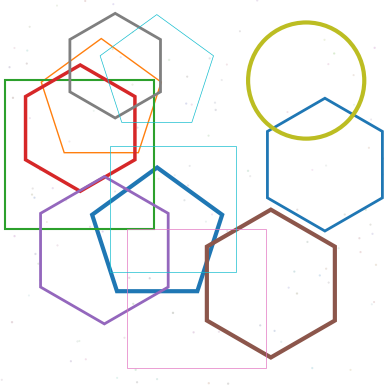[{"shape": "pentagon", "thickness": 3, "radius": 0.89, "center": [0.408, 0.387]}, {"shape": "hexagon", "thickness": 2, "radius": 0.86, "center": [0.844, 0.572]}, {"shape": "pentagon", "thickness": 1, "radius": 0.82, "center": [0.263, 0.736]}, {"shape": "square", "thickness": 1.5, "radius": 0.96, "center": [0.206, 0.599]}, {"shape": "hexagon", "thickness": 2.5, "radius": 0.82, "center": [0.208, 0.667]}, {"shape": "hexagon", "thickness": 2, "radius": 0.96, "center": [0.271, 0.35]}, {"shape": "hexagon", "thickness": 3, "radius": 0.96, "center": [0.704, 0.263]}, {"shape": "square", "thickness": 0.5, "radius": 0.9, "center": [0.511, 0.224]}, {"shape": "hexagon", "thickness": 2, "radius": 0.68, "center": [0.299, 0.829]}, {"shape": "circle", "thickness": 3, "radius": 0.75, "center": [0.795, 0.791]}, {"shape": "square", "thickness": 0.5, "radius": 0.82, "center": [0.45, 0.457]}, {"shape": "pentagon", "thickness": 0.5, "radius": 0.77, "center": [0.407, 0.807]}]